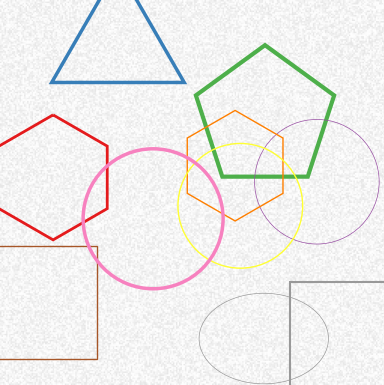[{"shape": "hexagon", "thickness": 2, "radius": 0.81, "center": [0.138, 0.539]}, {"shape": "triangle", "thickness": 2.5, "radius": 0.99, "center": [0.306, 0.885]}, {"shape": "pentagon", "thickness": 3, "radius": 0.94, "center": [0.688, 0.694]}, {"shape": "circle", "thickness": 0.5, "radius": 0.81, "center": [0.823, 0.528]}, {"shape": "hexagon", "thickness": 1, "radius": 0.72, "center": [0.611, 0.57]}, {"shape": "circle", "thickness": 1, "radius": 0.81, "center": [0.624, 0.465]}, {"shape": "square", "thickness": 1, "radius": 0.74, "center": [0.106, 0.214]}, {"shape": "circle", "thickness": 2.5, "radius": 0.91, "center": [0.398, 0.432]}, {"shape": "oval", "thickness": 0.5, "radius": 0.84, "center": [0.685, 0.121]}, {"shape": "square", "thickness": 1.5, "radius": 0.72, "center": [0.897, 0.123]}]